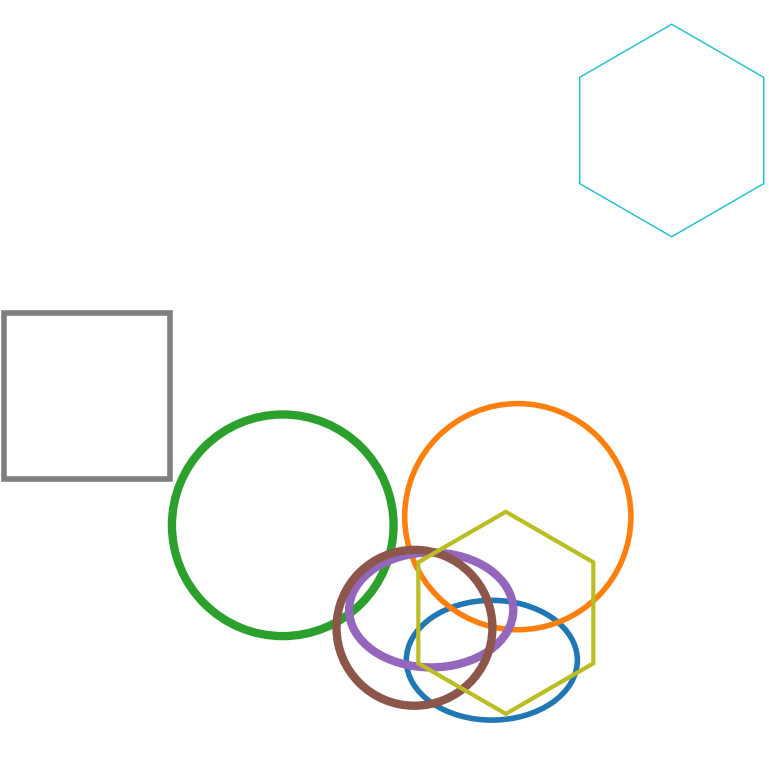[{"shape": "oval", "thickness": 2, "radius": 0.56, "center": [0.639, 0.143]}, {"shape": "circle", "thickness": 2, "radius": 0.73, "center": [0.672, 0.329]}, {"shape": "circle", "thickness": 3, "radius": 0.72, "center": [0.367, 0.318]}, {"shape": "oval", "thickness": 3, "radius": 0.53, "center": [0.56, 0.208]}, {"shape": "circle", "thickness": 3, "radius": 0.51, "center": [0.538, 0.185]}, {"shape": "square", "thickness": 2, "radius": 0.54, "center": [0.113, 0.486]}, {"shape": "hexagon", "thickness": 1.5, "radius": 0.66, "center": [0.657, 0.204]}, {"shape": "hexagon", "thickness": 0.5, "radius": 0.69, "center": [0.872, 0.831]}]